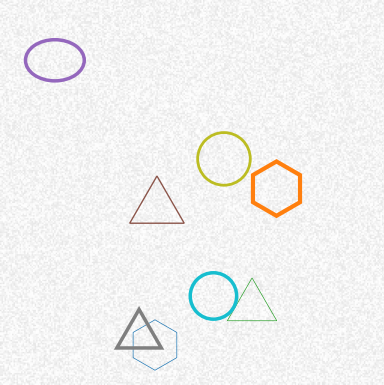[{"shape": "hexagon", "thickness": 0.5, "radius": 0.33, "center": [0.403, 0.104]}, {"shape": "hexagon", "thickness": 3, "radius": 0.35, "center": [0.718, 0.51]}, {"shape": "triangle", "thickness": 0.5, "radius": 0.37, "center": [0.655, 0.204]}, {"shape": "oval", "thickness": 2.5, "radius": 0.38, "center": [0.143, 0.843]}, {"shape": "triangle", "thickness": 1, "radius": 0.41, "center": [0.408, 0.461]}, {"shape": "triangle", "thickness": 2.5, "radius": 0.33, "center": [0.361, 0.13]}, {"shape": "circle", "thickness": 2, "radius": 0.34, "center": [0.582, 0.587]}, {"shape": "circle", "thickness": 2.5, "radius": 0.3, "center": [0.554, 0.231]}]